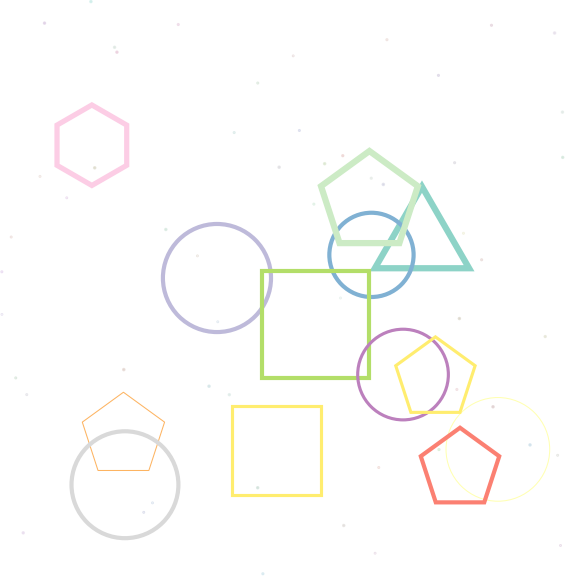[{"shape": "triangle", "thickness": 3, "radius": 0.47, "center": [0.731, 0.582]}, {"shape": "circle", "thickness": 0.5, "radius": 0.45, "center": [0.862, 0.221]}, {"shape": "circle", "thickness": 2, "radius": 0.47, "center": [0.376, 0.518]}, {"shape": "pentagon", "thickness": 2, "radius": 0.36, "center": [0.797, 0.187]}, {"shape": "circle", "thickness": 2, "radius": 0.36, "center": [0.643, 0.558]}, {"shape": "pentagon", "thickness": 0.5, "radius": 0.37, "center": [0.214, 0.245]}, {"shape": "square", "thickness": 2, "radius": 0.46, "center": [0.547, 0.437]}, {"shape": "hexagon", "thickness": 2.5, "radius": 0.35, "center": [0.159, 0.748]}, {"shape": "circle", "thickness": 2, "radius": 0.46, "center": [0.216, 0.16]}, {"shape": "circle", "thickness": 1.5, "radius": 0.39, "center": [0.698, 0.351]}, {"shape": "pentagon", "thickness": 3, "radius": 0.44, "center": [0.64, 0.649]}, {"shape": "pentagon", "thickness": 1.5, "radius": 0.36, "center": [0.754, 0.344]}, {"shape": "square", "thickness": 1.5, "radius": 0.38, "center": [0.479, 0.219]}]